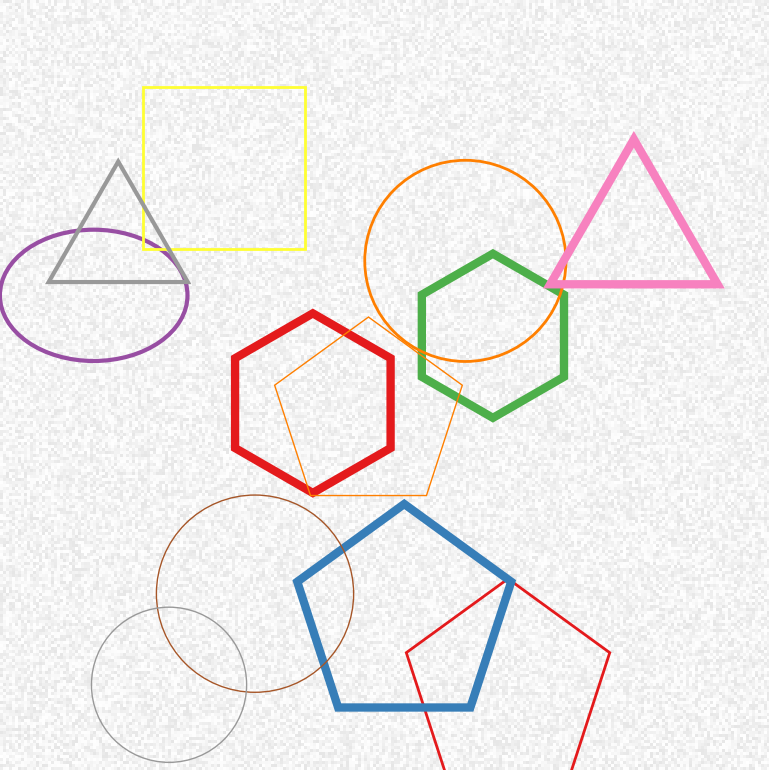[{"shape": "hexagon", "thickness": 3, "radius": 0.58, "center": [0.406, 0.476]}, {"shape": "pentagon", "thickness": 1, "radius": 0.69, "center": [0.66, 0.109]}, {"shape": "pentagon", "thickness": 3, "radius": 0.73, "center": [0.525, 0.199]}, {"shape": "hexagon", "thickness": 3, "radius": 0.53, "center": [0.64, 0.564]}, {"shape": "oval", "thickness": 1.5, "radius": 0.61, "center": [0.122, 0.616]}, {"shape": "pentagon", "thickness": 0.5, "radius": 0.64, "center": [0.479, 0.46]}, {"shape": "circle", "thickness": 1, "radius": 0.65, "center": [0.604, 0.661]}, {"shape": "square", "thickness": 1, "radius": 0.53, "center": [0.291, 0.782]}, {"shape": "circle", "thickness": 0.5, "radius": 0.64, "center": [0.331, 0.229]}, {"shape": "triangle", "thickness": 3, "radius": 0.63, "center": [0.823, 0.694]}, {"shape": "circle", "thickness": 0.5, "radius": 0.5, "center": [0.22, 0.111]}, {"shape": "triangle", "thickness": 1.5, "radius": 0.52, "center": [0.154, 0.686]}]